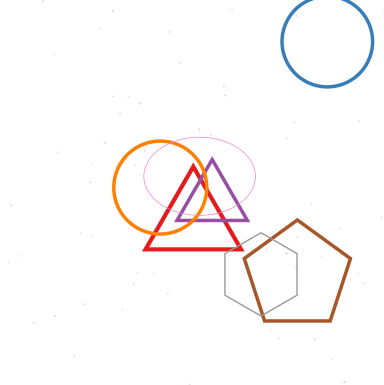[{"shape": "triangle", "thickness": 3, "radius": 0.72, "center": [0.502, 0.424]}, {"shape": "circle", "thickness": 2.5, "radius": 0.59, "center": [0.85, 0.892]}, {"shape": "triangle", "thickness": 2.5, "radius": 0.53, "center": [0.551, 0.48]}, {"shape": "circle", "thickness": 2.5, "radius": 0.6, "center": [0.416, 0.513]}, {"shape": "pentagon", "thickness": 2.5, "radius": 0.72, "center": [0.772, 0.284]}, {"shape": "oval", "thickness": 0.5, "radius": 0.72, "center": [0.519, 0.542]}, {"shape": "hexagon", "thickness": 1, "radius": 0.54, "center": [0.678, 0.287]}]